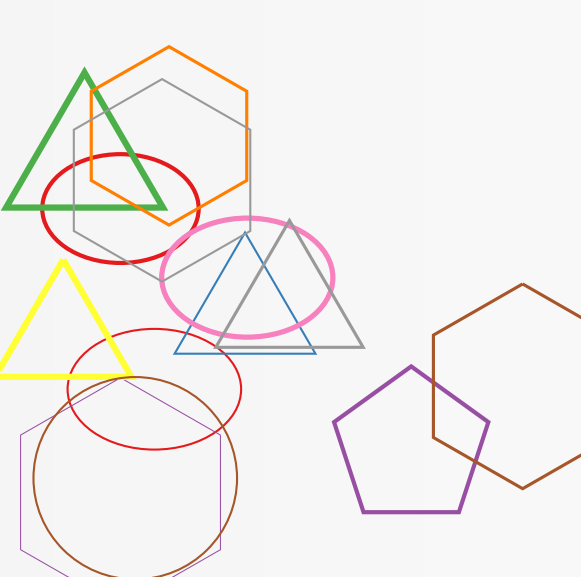[{"shape": "oval", "thickness": 2, "radius": 0.67, "center": [0.207, 0.638]}, {"shape": "oval", "thickness": 1, "radius": 0.75, "center": [0.266, 0.325]}, {"shape": "triangle", "thickness": 1, "radius": 0.7, "center": [0.422, 0.457]}, {"shape": "triangle", "thickness": 3, "radius": 0.78, "center": [0.145, 0.718]}, {"shape": "hexagon", "thickness": 0.5, "radius": 0.99, "center": [0.207, 0.147]}, {"shape": "pentagon", "thickness": 2, "radius": 0.7, "center": [0.707, 0.225]}, {"shape": "hexagon", "thickness": 1.5, "radius": 0.77, "center": [0.291, 0.764]}, {"shape": "triangle", "thickness": 3, "radius": 0.68, "center": [0.109, 0.414]}, {"shape": "hexagon", "thickness": 1.5, "radius": 0.89, "center": [0.899, 0.33]}, {"shape": "circle", "thickness": 1, "radius": 0.88, "center": [0.233, 0.171]}, {"shape": "oval", "thickness": 2.5, "radius": 0.74, "center": [0.425, 0.518]}, {"shape": "triangle", "thickness": 1.5, "radius": 0.73, "center": [0.498, 0.471]}, {"shape": "hexagon", "thickness": 1, "radius": 0.88, "center": [0.279, 0.687]}]